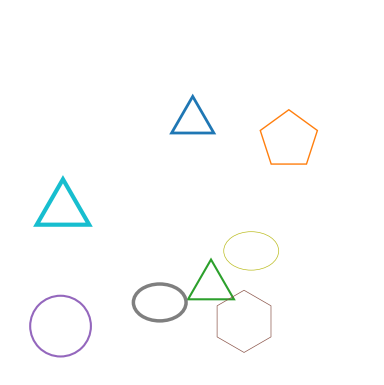[{"shape": "triangle", "thickness": 2, "radius": 0.32, "center": [0.501, 0.686]}, {"shape": "pentagon", "thickness": 1, "radius": 0.39, "center": [0.75, 0.637]}, {"shape": "triangle", "thickness": 1.5, "radius": 0.34, "center": [0.548, 0.257]}, {"shape": "circle", "thickness": 1.5, "radius": 0.39, "center": [0.157, 0.153]}, {"shape": "hexagon", "thickness": 0.5, "radius": 0.4, "center": [0.634, 0.165]}, {"shape": "oval", "thickness": 2.5, "radius": 0.34, "center": [0.415, 0.214]}, {"shape": "oval", "thickness": 0.5, "radius": 0.36, "center": [0.653, 0.348]}, {"shape": "triangle", "thickness": 3, "radius": 0.39, "center": [0.164, 0.456]}]